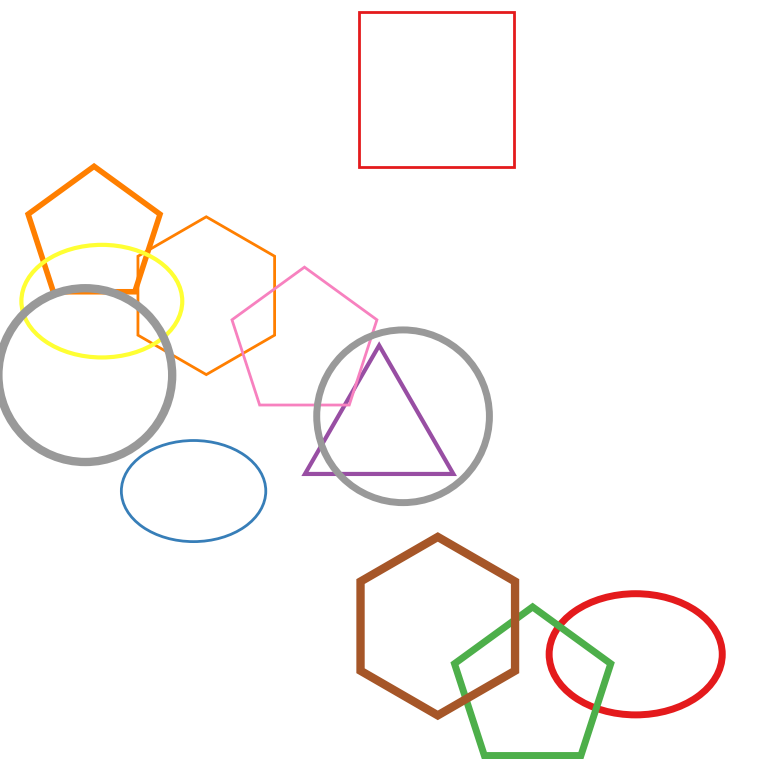[{"shape": "oval", "thickness": 2.5, "radius": 0.56, "center": [0.826, 0.15]}, {"shape": "square", "thickness": 1, "radius": 0.5, "center": [0.567, 0.884]}, {"shape": "oval", "thickness": 1, "radius": 0.47, "center": [0.251, 0.362]}, {"shape": "pentagon", "thickness": 2.5, "radius": 0.53, "center": [0.692, 0.105]}, {"shape": "triangle", "thickness": 1.5, "radius": 0.56, "center": [0.492, 0.44]}, {"shape": "hexagon", "thickness": 1, "radius": 0.51, "center": [0.268, 0.616]}, {"shape": "pentagon", "thickness": 2, "radius": 0.45, "center": [0.122, 0.694]}, {"shape": "oval", "thickness": 1.5, "radius": 0.52, "center": [0.132, 0.609]}, {"shape": "hexagon", "thickness": 3, "radius": 0.58, "center": [0.569, 0.187]}, {"shape": "pentagon", "thickness": 1, "radius": 0.49, "center": [0.395, 0.554]}, {"shape": "circle", "thickness": 3, "radius": 0.56, "center": [0.111, 0.513]}, {"shape": "circle", "thickness": 2.5, "radius": 0.56, "center": [0.523, 0.459]}]